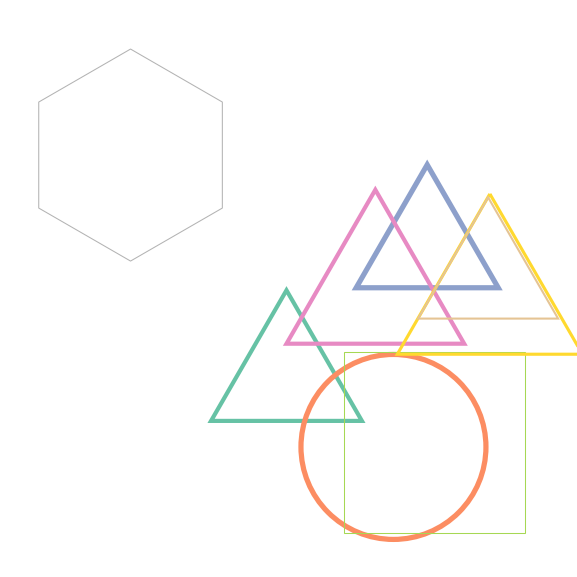[{"shape": "triangle", "thickness": 2, "radius": 0.75, "center": [0.496, 0.346]}, {"shape": "circle", "thickness": 2.5, "radius": 0.8, "center": [0.681, 0.225]}, {"shape": "triangle", "thickness": 2.5, "radius": 0.71, "center": [0.74, 0.572]}, {"shape": "triangle", "thickness": 2, "radius": 0.89, "center": [0.65, 0.493]}, {"shape": "square", "thickness": 0.5, "radius": 0.78, "center": [0.752, 0.233]}, {"shape": "triangle", "thickness": 1.5, "radius": 0.93, "center": [0.848, 0.478]}, {"shape": "triangle", "thickness": 1, "radius": 0.7, "center": [0.845, 0.517]}, {"shape": "hexagon", "thickness": 0.5, "radius": 0.92, "center": [0.226, 0.731]}]